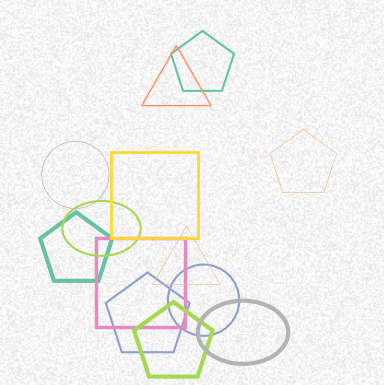[{"shape": "pentagon", "thickness": 3, "radius": 0.49, "center": [0.198, 0.35]}, {"shape": "pentagon", "thickness": 1.5, "radius": 0.43, "center": [0.526, 0.834]}, {"shape": "triangle", "thickness": 1, "radius": 0.52, "center": [0.458, 0.778]}, {"shape": "circle", "thickness": 1.5, "radius": 0.46, "center": [0.529, 0.22]}, {"shape": "pentagon", "thickness": 1.5, "radius": 0.57, "center": [0.384, 0.178]}, {"shape": "square", "thickness": 2.5, "radius": 0.58, "center": [0.365, 0.267]}, {"shape": "oval", "thickness": 1.5, "radius": 0.51, "center": [0.264, 0.407]}, {"shape": "pentagon", "thickness": 3, "radius": 0.54, "center": [0.45, 0.108]}, {"shape": "square", "thickness": 2, "radius": 0.56, "center": [0.402, 0.493]}, {"shape": "triangle", "thickness": 0.5, "radius": 0.51, "center": [0.485, 0.312]}, {"shape": "pentagon", "thickness": 0.5, "radius": 0.45, "center": [0.788, 0.573]}, {"shape": "circle", "thickness": 0.5, "radius": 0.44, "center": [0.196, 0.546]}, {"shape": "oval", "thickness": 3, "radius": 0.59, "center": [0.631, 0.137]}]